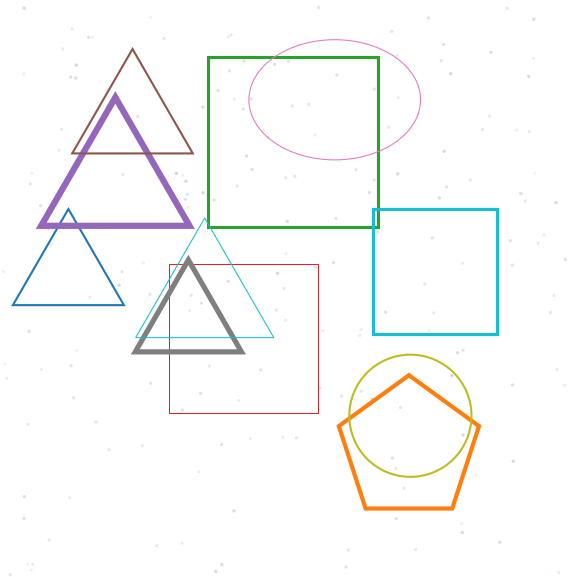[{"shape": "triangle", "thickness": 1, "radius": 0.55, "center": [0.118, 0.526]}, {"shape": "pentagon", "thickness": 2, "radius": 0.64, "center": [0.708, 0.222]}, {"shape": "square", "thickness": 1.5, "radius": 0.73, "center": [0.507, 0.753]}, {"shape": "square", "thickness": 0.5, "radius": 0.64, "center": [0.421, 0.413]}, {"shape": "triangle", "thickness": 3, "radius": 0.74, "center": [0.2, 0.682]}, {"shape": "triangle", "thickness": 1, "radius": 0.6, "center": [0.229, 0.794]}, {"shape": "oval", "thickness": 0.5, "radius": 0.74, "center": [0.58, 0.826]}, {"shape": "triangle", "thickness": 2.5, "radius": 0.53, "center": [0.326, 0.443]}, {"shape": "circle", "thickness": 1, "radius": 0.53, "center": [0.711, 0.279]}, {"shape": "triangle", "thickness": 0.5, "radius": 0.69, "center": [0.354, 0.484]}, {"shape": "square", "thickness": 1.5, "radius": 0.54, "center": [0.753, 0.529]}]